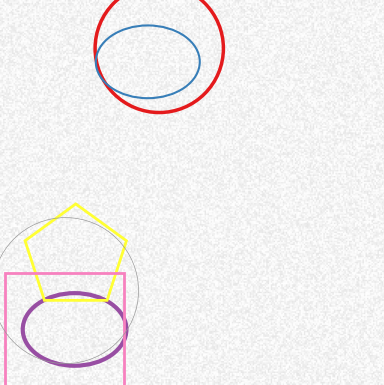[{"shape": "circle", "thickness": 2.5, "radius": 0.83, "center": [0.414, 0.874]}, {"shape": "oval", "thickness": 1.5, "radius": 0.67, "center": [0.384, 0.839]}, {"shape": "oval", "thickness": 3, "radius": 0.67, "center": [0.194, 0.144]}, {"shape": "pentagon", "thickness": 2, "radius": 0.69, "center": [0.197, 0.332]}, {"shape": "square", "thickness": 2, "radius": 0.77, "center": [0.167, 0.137]}, {"shape": "circle", "thickness": 0.5, "radius": 0.95, "center": [0.17, 0.245]}]